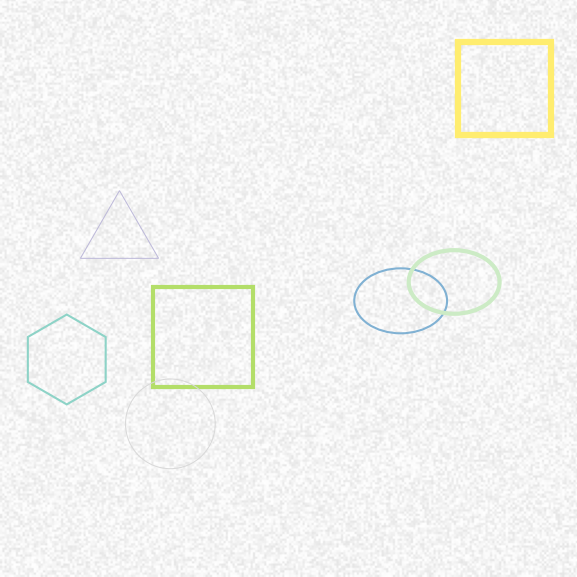[{"shape": "hexagon", "thickness": 1, "radius": 0.39, "center": [0.116, 0.377]}, {"shape": "triangle", "thickness": 0.5, "radius": 0.39, "center": [0.207, 0.591]}, {"shape": "oval", "thickness": 1, "radius": 0.4, "center": [0.694, 0.478]}, {"shape": "square", "thickness": 2, "radius": 0.43, "center": [0.352, 0.415]}, {"shape": "circle", "thickness": 0.5, "radius": 0.39, "center": [0.295, 0.265]}, {"shape": "oval", "thickness": 2, "radius": 0.39, "center": [0.786, 0.511]}, {"shape": "square", "thickness": 3, "radius": 0.4, "center": [0.874, 0.846]}]